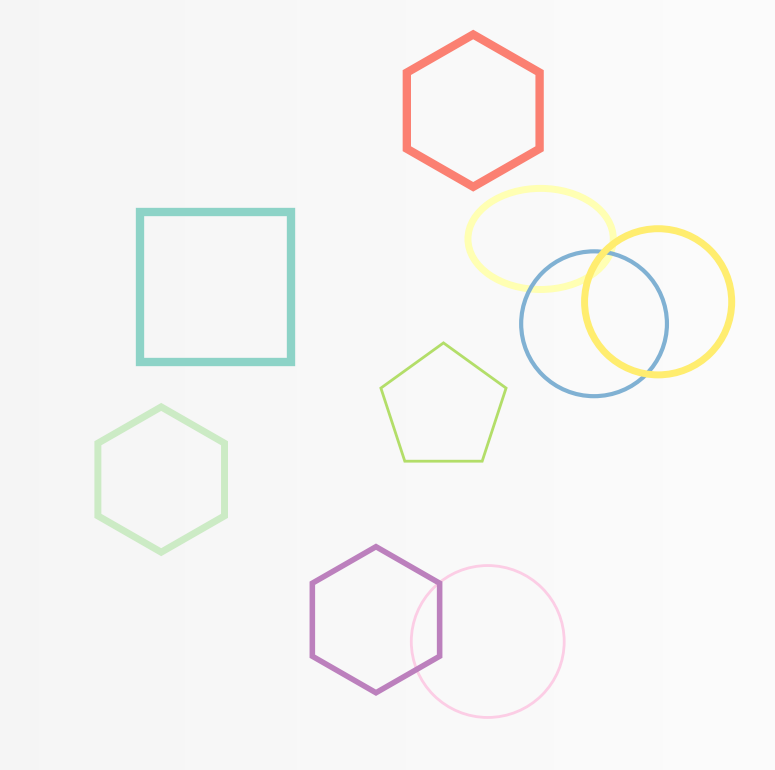[{"shape": "square", "thickness": 3, "radius": 0.49, "center": [0.278, 0.628]}, {"shape": "oval", "thickness": 2.5, "radius": 0.47, "center": [0.698, 0.69]}, {"shape": "hexagon", "thickness": 3, "radius": 0.49, "center": [0.611, 0.856]}, {"shape": "circle", "thickness": 1.5, "radius": 0.47, "center": [0.767, 0.58]}, {"shape": "pentagon", "thickness": 1, "radius": 0.42, "center": [0.572, 0.47]}, {"shape": "circle", "thickness": 1, "radius": 0.49, "center": [0.629, 0.167]}, {"shape": "hexagon", "thickness": 2, "radius": 0.47, "center": [0.485, 0.195]}, {"shape": "hexagon", "thickness": 2.5, "radius": 0.47, "center": [0.208, 0.377]}, {"shape": "circle", "thickness": 2.5, "radius": 0.47, "center": [0.849, 0.608]}]